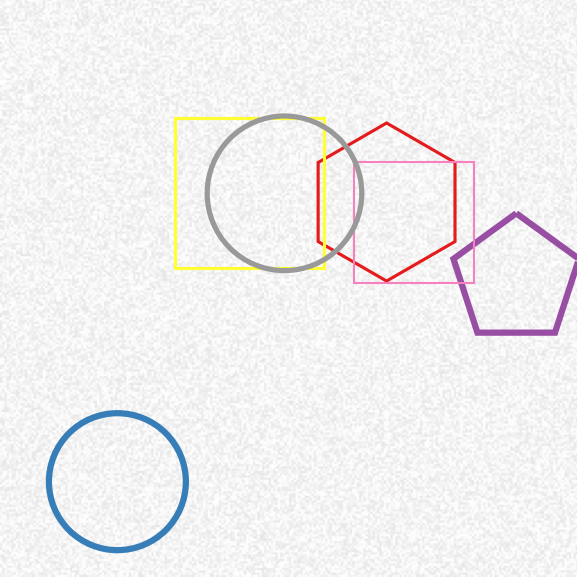[{"shape": "hexagon", "thickness": 1.5, "radius": 0.68, "center": [0.669, 0.649]}, {"shape": "circle", "thickness": 3, "radius": 0.59, "center": [0.203, 0.165]}, {"shape": "pentagon", "thickness": 3, "radius": 0.57, "center": [0.894, 0.516]}, {"shape": "square", "thickness": 1.5, "radius": 0.65, "center": [0.432, 0.665]}, {"shape": "square", "thickness": 1, "radius": 0.52, "center": [0.717, 0.614]}, {"shape": "circle", "thickness": 2.5, "radius": 0.67, "center": [0.493, 0.664]}]